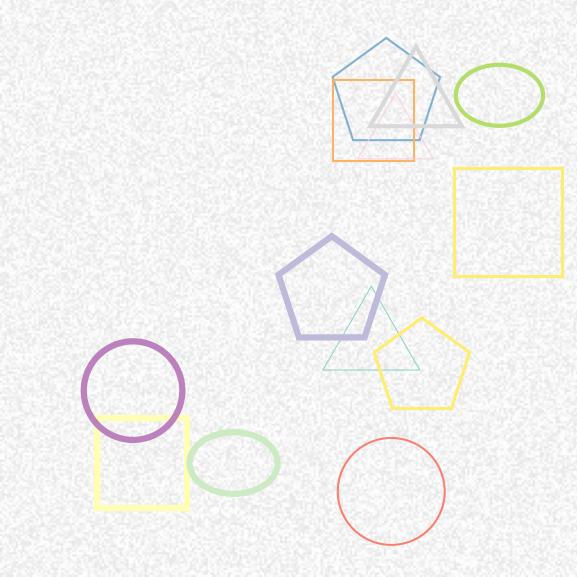[{"shape": "triangle", "thickness": 0.5, "radius": 0.48, "center": [0.643, 0.407]}, {"shape": "square", "thickness": 3, "radius": 0.39, "center": [0.246, 0.198]}, {"shape": "pentagon", "thickness": 3, "radius": 0.48, "center": [0.574, 0.493]}, {"shape": "circle", "thickness": 1, "radius": 0.46, "center": [0.677, 0.148]}, {"shape": "pentagon", "thickness": 1, "radius": 0.49, "center": [0.669, 0.836]}, {"shape": "square", "thickness": 1, "radius": 0.35, "center": [0.646, 0.79]}, {"shape": "oval", "thickness": 2, "radius": 0.38, "center": [0.865, 0.834]}, {"shape": "triangle", "thickness": 0.5, "radius": 0.38, "center": [0.685, 0.762]}, {"shape": "triangle", "thickness": 2, "radius": 0.46, "center": [0.72, 0.826]}, {"shape": "circle", "thickness": 3, "radius": 0.43, "center": [0.23, 0.323]}, {"shape": "oval", "thickness": 3, "radius": 0.38, "center": [0.404, 0.197]}, {"shape": "pentagon", "thickness": 1.5, "radius": 0.43, "center": [0.731, 0.362]}, {"shape": "square", "thickness": 1.5, "radius": 0.47, "center": [0.879, 0.615]}]